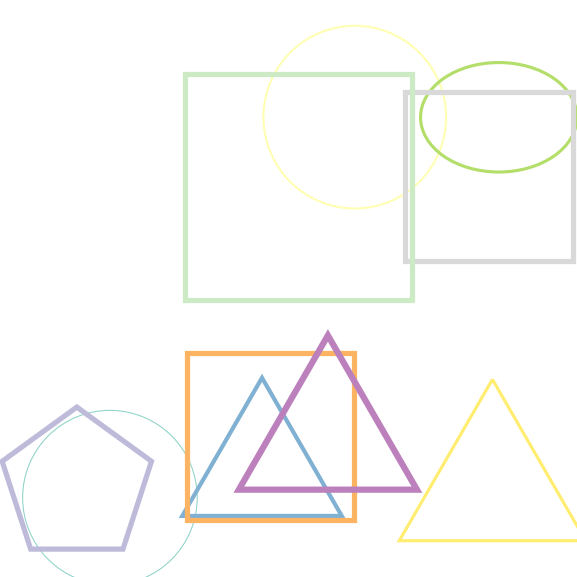[{"shape": "circle", "thickness": 0.5, "radius": 0.76, "center": [0.19, 0.137]}, {"shape": "circle", "thickness": 1, "radius": 0.79, "center": [0.614, 0.796]}, {"shape": "pentagon", "thickness": 2.5, "radius": 0.68, "center": [0.133, 0.158]}, {"shape": "triangle", "thickness": 2, "radius": 0.8, "center": [0.454, 0.185]}, {"shape": "square", "thickness": 2.5, "radius": 0.72, "center": [0.468, 0.243]}, {"shape": "oval", "thickness": 1.5, "radius": 0.68, "center": [0.864, 0.796]}, {"shape": "square", "thickness": 2.5, "radius": 0.73, "center": [0.847, 0.693]}, {"shape": "triangle", "thickness": 3, "radius": 0.89, "center": [0.568, 0.24]}, {"shape": "square", "thickness": 2.5, "radius": 0.98, "center": [0.517, 0.675]}, {"shape": "triangle", "thickness": 1.5, "radius": 0.93, "center": [0.853, 0.156]}]